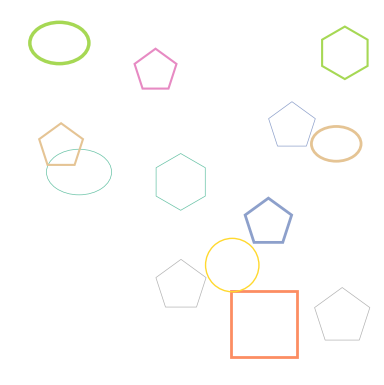[{"shape": "oval", "thickness": 0.5, "radius": 0.42, "center": [0.205, 0.553]}, {"shape": "hexagon", "thickness": 0.5, "radius": 0.37, "center": [0.469, 0.528]}, {"shape": "square", "thickness": 2, "radius": 0.43, "center": [0.686, 0.159]}, {"shape": "pentagon", "thickness": 2, "radius": 0.32, "center": [0.697, 0.422]}, {"shape": "pentagon", "thickness": 0.5, "radius": 0.32, "center": [0.758, 0.672]}, {"shape": "pentagon", "thickness": 1.5, "radius": 0.29, "center": [0.404, 0.816]}, {"shape": "hexagon", "thickness": 1.5, "radius": 0.34, "center": [0.896, 0.863]}, {"shape": "oval", "thickness": 2.5, "radius": 0.38, "center": [0.154, 0.888]}, {"shape": "circle", "thickness": 1, "radius": 0.35, "center": [0.603, 0.312]}, {"shape": "pentagon", "thickness": 1.5, "radius": 0.3, "center": [0.159, 0.62]}, {"shape": "oval", "thickness": 2, "radius": 0.32, "center": [0.873, 0.626]}, {"shape": "pentagon", "thickness": 0.5, "radius": 0.34, "center": [0.47, 0.258]}, {"shape": "pentagon", "thickness": 0.5, "radius": 0.38, "center": [0.889, 0.178]}]